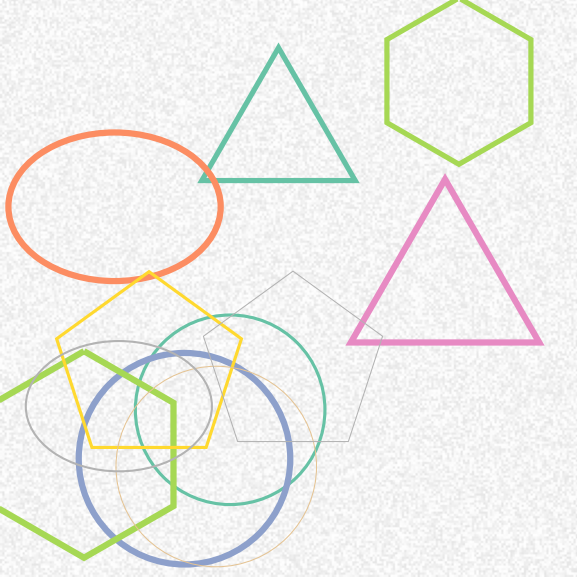[{"shape": "triangle", "thickness": 2.5, "radius": 0.77, "center": [0.482, 0.763]}, {"shape": "circle", "thickness": 1.5, "radius": 0.82, "center": [0.399, 0.29]}, {"shape": "oval", "thickness": 3, "radius": 0.92, "center": [0.198, 0.641]}, {"shape": "circle", "thickness": 3, "radius": 0.92, "center": [0.319, 0.205]}, {"shape": "triangle", "thickness": 3, "radius": 0.94, "center": [0.771, 0.5]}, {"shape": "hexagon", "thickness": 3, "radius": 0.89, "center": [0.146, 0.212]}, {"shape": "hexagon", "thickness": 2.5, "radius": 0.72, "center": [0.795, 0.859]}, {"shape": "pentagon", "thickness": 1.5, "radius": 0.84, "center": [0.258, 0.36]}, {"shape": "circle", "thickness": 0.5, "radius": 0.87, "center": [0.374, 0.191]}, {"shape": "oval", "thickness": 1, "radius": 0.81, "center": [0.206, 0.296]}, {"shape": "pentagon", "thickness": 0.5, "radius": 0.82, "center": [0.507, 0.366]}]